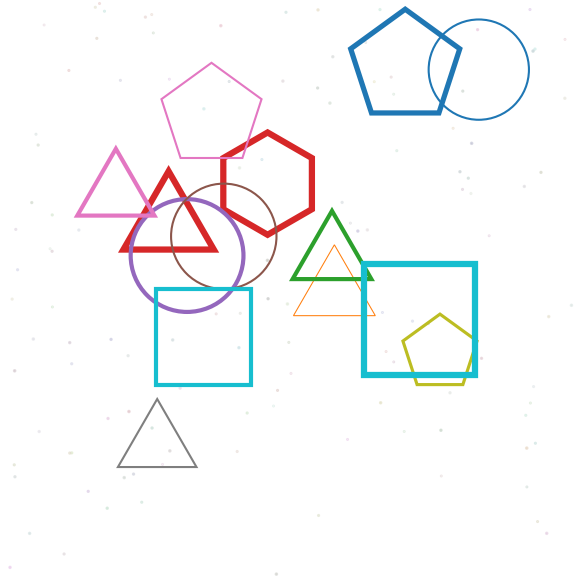[{"shape": "pentagon", "thickness": 2.5, "radius": 0.5, "center": [0.702, 0.884]}, {"shape": "circle", "thickness": 1, "radius": 0.43, "center": [0.829, 0.879]}, {"shape": "triangle", "thickness": 0.5, "radius": 0.41, "center": [0.579, 0.493]}, {"shape": "triangle", "thickness": 2, "radius": 0.39, "center": [0.575, 0.555]}, {"shape": "triangle", "thickness": 3, "radius": 0.45, "center": [0.292, 0.612]}, {"shape": "hexagon", "thickness": 3, "radius": 0.44, "center": [0.463, 0.681]}, {"shape": "circle", "thickness": 2, "radius": 0.49, "center": [0.324, 0.557]}, {"shape": "circle", "thickness": 1, "radius": 0.46, "center": [0.387, 0.59]}, {"shape": "pentagon", "thickness": 1, "radius": 0.46, "center": [0.366, 0.799]}, {"shape": "triangle", "thickness": 2, "radius": 0.39, "center": [0.201, 0.664]}, {"shape": "triangle", "thickness": 1, "radius": 0.39, "center": [0.272, 0.23]}, {"shape": "pentagon", "thickness": 1.5, "radius": 0.34, "center": [0.762, 0.388]}, {"shape": "square", "thickness": 2, "radius": 0.41, "center": [0.353, 0.416]}, {"shape": "square", "thickness": 3, "radius": 0.48, "center": [0.727, 0.446]}]